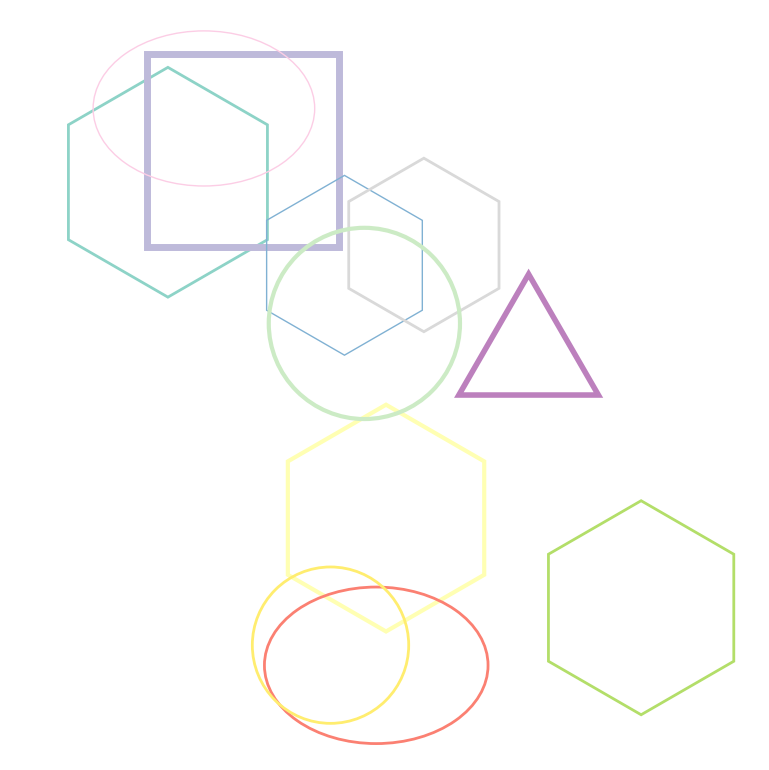[{"shape": "hexagon", "thickness": 1, "radius": 0.75, "center": [0.218, 0.763]}, {"shape": "hexagon", "thickness": 1.5, "radius": 0.74, "center": [0.501, 0.327]}, {"shape": "square", "thickness": 2.5, "radius": 0.62, "center": [0.316, 0.805]}, {"shape": "oval", "thickness": 1, "radius": 0.73, "center": [0.489, 0.136]}, {"shape": "hexagon", "thickness": 0.5, "radius": 0.58, "center": [0.447, 0.655]}, {"shape": "hexagon", "thickness": 1, "radius": 0.69, "center": [0.833, 0.211]}, {"shape": "oval", "thickness": 0.5, "radius": 0.72, "center": [0.265, 0.859]}, {"shape": "hexagon", "thickness": 1, "radius": 0.56, "center": [0.55, 0.682]}, {"shape": "triangle", "thickness": 2, "radius": 0.52, "center": [0.687, 0.539]}, {"shape": "circle", "thickness": 1.5, "radius": 0.62, "center": [0.473, 0.58]}, {"shape": "circle", "thickness": 1, "radius": 0.51, "center": [0.429, 0.162]}]